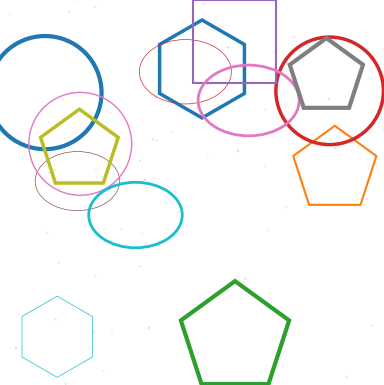[{"shape": "hexagon", "thickness": 2.5, "radius": 0.64, "center": [0.525, 0.821]}, {"shape": "circle", "thickness": 3, "radius": 0.73, "center": [0.117, 0.76]}, {"shape": "pentagon", "thickness": 1.5, "radius": 0.57, "center": [0.87, 0.56]}, {"shape": "pentagon", "thickness": 3, "radius": 0.74, "center": [0.61, 0.122]}, {"shape": "circle", "thickness": 2.5, "radius": 0.7, "center": [0.856, 0.764]}, {"shape": "oval", "thickness": 0.5, "radius": 0.6, "center": [0.482, 0.814]}, {"shape": "square", "thickness": 1.5, "radius": 0.54, "center": [0.61, 0.893]}, {"shape": "oval", "thickness": 0.5, "radius": 0.55, "center": [0.201, 0.53]}, {"shape": "circle", "thickness": 1, "radius": 0.67, "center": [0.208, 0.626]}, {"shape": "oval", "thickness": 2, "radius": 0.66, "center": [0.646, 0.739]}, {"shape": "pentagon", "thickness": 3, "radius": 0.5, "center": [0.848, 0.801]}, {"shape": "pentagon", "thickness": 2.5, "radius": 0.53, "center": [0.206, 0.61]}, {"shape": "oval", "thickness": 2, "radius": 0.61, "center": [0.352, 0.441]}, {"shape": "hexagon", "thickness": 0.5, "radius": 0.53, "center": [0.148, 0.125]}]